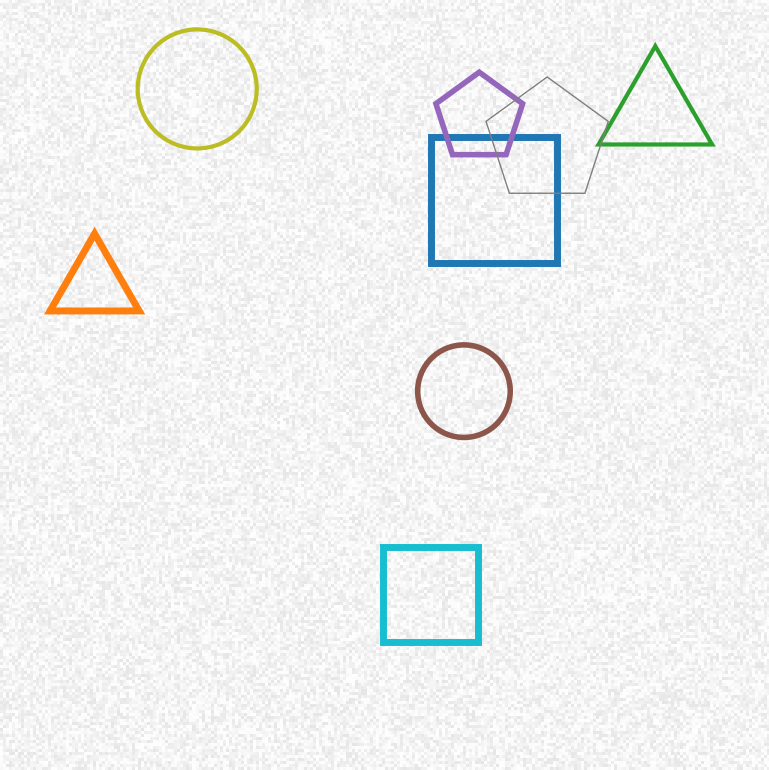[{"shape": "square", "thickness": 2.5, "radius": 0.41, "center": [0.642, 0.741]}, {"shape": "triangle", "thickness": 2.5, "radius": 0.33, "center": [0.123, 0.63]}, {"shape": "triangle", "thickness": 1.5, "radius": 0.43, "center": [0.851, 0.855]}, {"shape": "pentagon", "thickness": 2, "radius": 0.3, "center": [0.622, 0.847]}, {"shape": "circle", "thickness": 2, "radius": 0.3, "center": [0.603, 0.492]}, {"shape": "pentagon", "thickness": 0.5, "radius": 0.42, "center": [0.711, 0.817]}, {"shape": "circle", "thickness": 1.5, "radius": 0.39, "center": [0.256, 0.885]}, {"shape": "square", "thickness": 2.5, "radius": 0.31, "center": [0.559, 0.228]}]